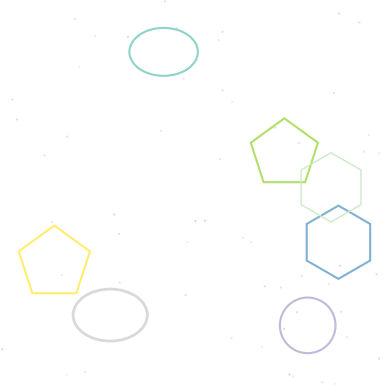[{"shape": "oval", "thickness": 1.5, "radius": 0.44, "center": [0.425, 0.865]}, {"shape": "circle", "thickness": 1.5, "radius": 0.36, "center": [0.799, 0.155]}, {"shape": "hexagon", "thickness": 1.5, "radius": 0.48, "center": [0.879, 0.371]}, {"shape": "pentagon", "thickness": 1.5, "radius": 0.46, "center": [0.739, 0.601]}, {"shape": "oval", "thickness": 2, "radius": 0.48, "center": [0.286, 0.182]}, {"shape": "hexagon", "thickness": 1, "radius": 0.45, "center": [0.86, 0.513]}, {"shape": "pentagon", "thickness": 1.5, "radius": 0.49, "center": [0.141, 0.317]}]